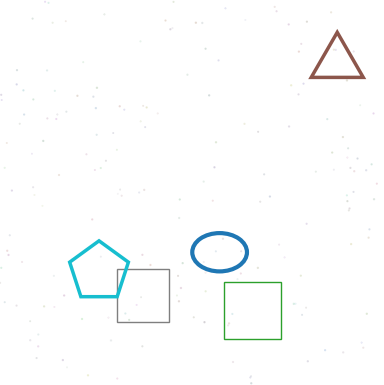[{"shape": "oval", "thickness": 3, "radius": 0.36, "center": [0.57, 0.345]}, {"shape": "square", "thickness": 1, "radius": 0.37, "center": [0.656, 0.193]}, {"shape": "triangle", "thickness": 2.5, "radius": 0.39, "center": [0.876, 0.838]}, {"shape": "square", "thickness": 1, "radius": 0.34, "center": [0.371, 0.233]}, {"shape": "pentagon", "thickness": 2.5, "radius": 0.4, "center": [0.257, 0.294]}]